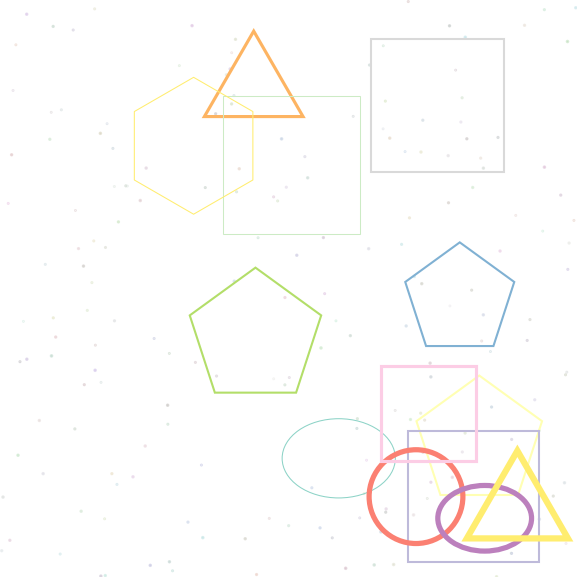[{"shape": "oval", "thickness": 0.5, "radius": 0.49, "center": [0.587, 0.206]}, {"shape": "pentagon", "thickness": 1, "radius": 0.57, "center": [0.83, 0.235]}, {"shape": "square", "thickness": 1, "radius": 0.57, "center": [0.82, 0.14]}, {"shape": "circle", "thickness": 2.5, "radius": 0.41, "center": [0.72, 0.139]}, {"shape": "pentagon", "thickness": 1, "radius": 0.5, "center": [0.796, 0.48]}, {"shape": "triangle", "thickness": 1.5, "radius": 0.49, "center": [0.439, 0.847]}, {"shape": "pentagon", "thickness": 1, "radius": 0.6, "center": [0.442, 0.416]}, {"shape": "square", "thickness": 1.5, "radius": 0.41, "center": [0.742, 0.284]}, {"shape": "square", "thickness": 1, "radius": 0.58, "center": [0.757, 0.816]}, {"shape": "oval", "thickness": 2.5, "radius": 0.41, "center": [0.839, 0.102]}, {"shape": "square", "thickness": 0.5, "radius": 0.6, "center": [0.505, 0.713]}, {"shape": "hexagon", "thickness": 0.5, "radius": 0.59, "center": [0.335, 0.747]}, {"shape": "triangle", "thickness": 3, "radius": 0.51, "center": [0.896, 0.117]}]